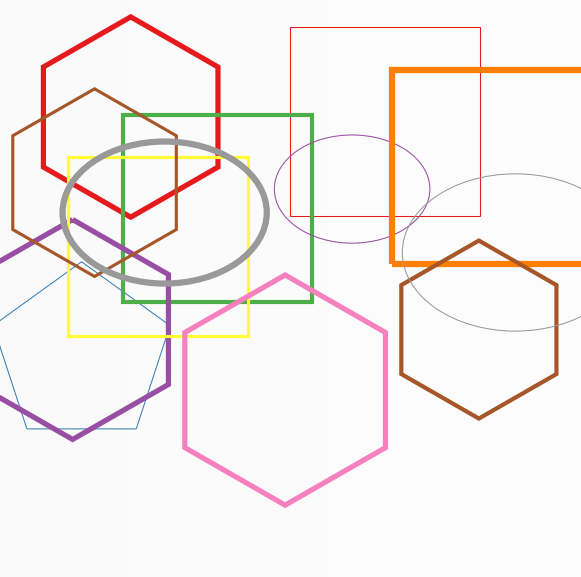[{"shape": "hexagon", "thickness": 2.5, "radius": 0.87, "center": [0.225, 0.796]}, {"shape": "square", "thickness": 0.5, "radius": 0.82, "center": [0.662, 0.789]}, {"shape": "pentagon", "thickness": 0.5, "radius": 0.8, "center": [0.14, 0.386]}, {"shape": "square", "thickness": 2, "radius": 0.81, "center": [0.374, 0.637]}, {"shape": "hexagon", "thickness": 2.5, "radius": 0.95, "center": [0.125, 0.429]}, {"shape": "oval", "thickness": 0.5, "radius": 0.67, "center": [0.606, 0.672]}, {"shape": "square", "thickness": 3, "radius": 0.84, "center": [0.843, 0.71]}, {"shape": "square", "thickness": 1.5, "radius": 0.77, "center": [0.272, 0.573]}, {"shape": "hexagon", "thickness": 2, "radius": 0.77, "center": [0.824, 0.428]}, {"shape": "hexagon", "thickness": 1.5, "radius": 0.81, "center": [0.163, 0.683]}, {"shape": "hexagon", "thickness": 2.5, "radius": 1.0, "center": [0.491, 0.324]}, {"shape": "oval", "thickness": 3, "radius": 0.88, "center": [0.283, 0.631]}, {"shape": "oval", "thickness": 0.5, "radius": 0.97, "center": [0.887, 0.562]}]